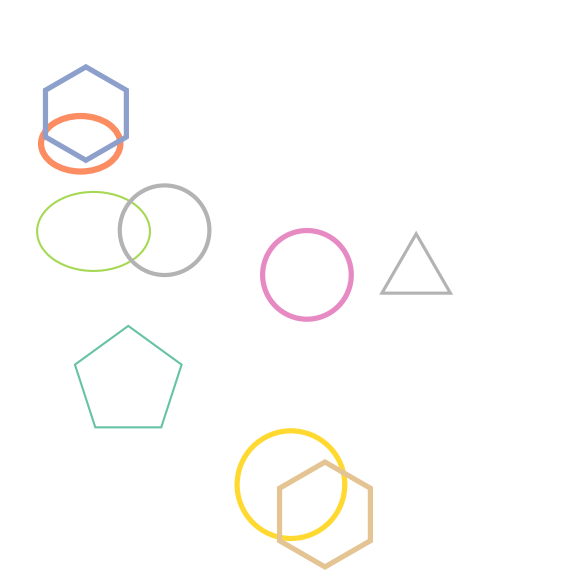[{"shape": "pentagon", "thickness": 1, "radius": 0.49, "center": [0.222, 0.338]}, {"shape": "oval", "thickness": 3, "radius": 0.34, "center": [0.14, 0.75]}, {"shape": "hexagon", "thickness": 2.5, "radius": 0.4, "center": [0.149, 0.802]}, {"shape": "circle", "thickness": 2.5, "radius": 0.38, "center": [0.532, 0.523]}, {"shape": "oval", "thickness": 1, "radius": 0.49, "center": [0.162, 0.598]}, {"shape": "circle", "thickness": 2.5, "radius": 0.47, "center": [0.504, 0.16]}, {"shape": "hexagon", "thickness": 2.5, "radius": 0.45, "center": [0.563, 0.108]}, {"shape": "triangle", "thickness": 1.5, "radius": 0.34, "center": [0.721, 0.526]}, {"shape": "circle", "thickness": 2, "radius": 0.39, "center": [0.285, 0.6]}]